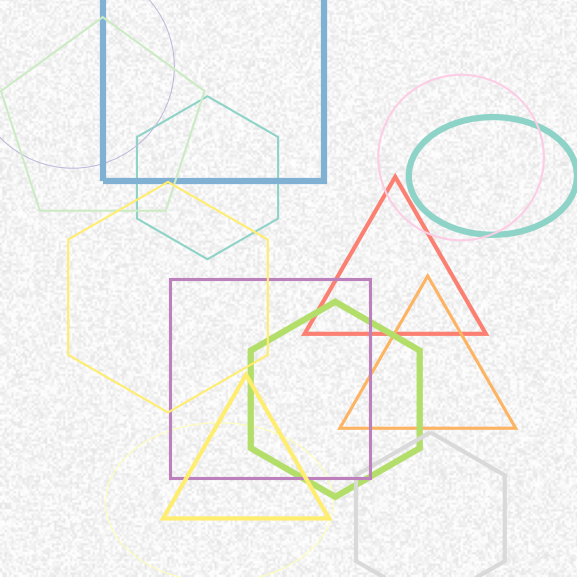[{"shape": "hexagon", "thickness": 1, "radius": 0.71, "center": [0.359, 0.691]}, {"shape": "oval", "thickness": 3, "radius": 0.73, "center": [0.853, 0.695]}, {"shape": "oval", "thickness": 0.5, "radius": 0.99, "center": [0.38, 0.129]}, {"shape": "circle", "thickness": 0.5, "radius": 0.88, "center": [0.126, 0.884]}, {"shape": "triangle", "thickness": 2, "radius": 0.91, "center": [0.684, 0.512]}, {"shape": "square", "thickness": 3, "radius": 0.96, "center": [0.37, 0.876]}, {"shape": "triangle", "thickness": 1.5, "radius": 0.88, "center": [0.741, 0.345]}, {"shape": "hexagon", "thickness": 3, "radius": 0.84, "center": [0.581, 0.308]}, {"shape": "circle", "thickness": 1, "radius": 0.72, "center": [0.798, 0.726]}, {"shape": "hexagon", "thickness": 2, "radius": 0.74, "center": [0.745, 0.102]}, {"shape": "square", "thickness": 1.5, "radius": 0.86, "center": [0.467, 0.344]}, {"shape": "pentagon", "thickness": 1, "radius": 0.93, "center": [0.178, 0.784]}, {"shape": "hexagon", "thickness": 1, "radius": 1.0, "center": [0.291, 0.485]}, {"shape": "triangle", "thickness": 2, "radius": 0.83, "center": [0.426, 0.184]}]